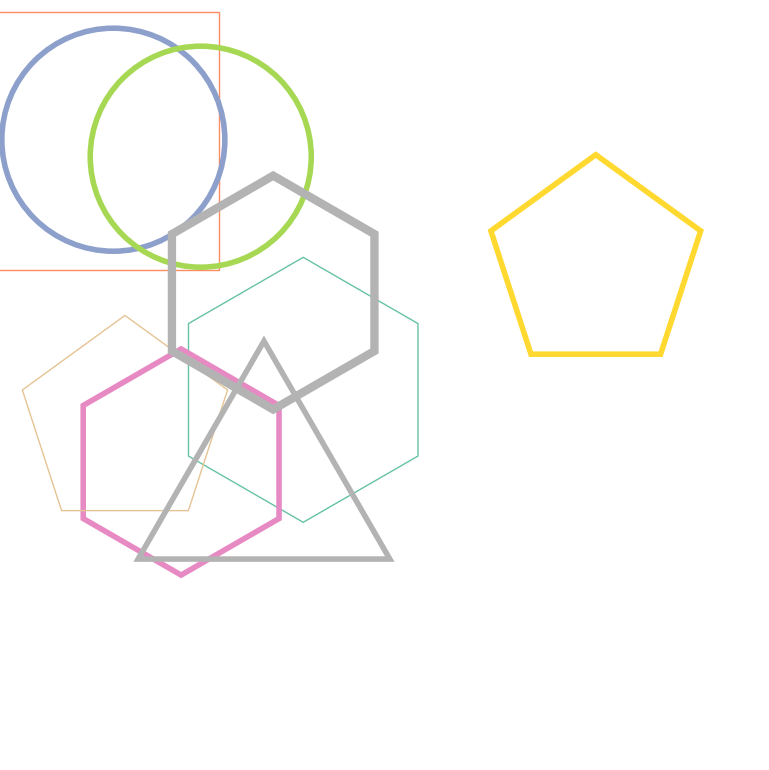[{"shape": "hexagon", "thickness": 0.5, "radius": 0.86, "center": [0.394, 0.494]}, {"shape": "square", "thickness": 0.5, "radius": 0.84, "center": [0.116, 0.817]}, {"shape": "circle", "thickness": 2, "radius": 0.72, "center": [0.147, 0.819]}, {"shape": "hexagon", "thickness": 2, "radius": 0.73, "center": [0.235, 0.4]}, {"shape": "circle", "thickness": 2, "radius": 0.72, "center": [0.261, 0.797]}, {"shape": "pentagon", "thickness": 2, "radius": 0.72, "center": [0.774, 0.656]}, {"shape": "pentagon", "thickness": 0.5, "radius": 0.7, "center": [0.162, 0.45]}, {"shape": "hexagon", "thickness": 3, "radius": 0.76, "center": [0.355, 0.62]}, {"shape": "triangle", "thickness": 2, "radius": 0.94, "center": [0.343, 0.368]}]